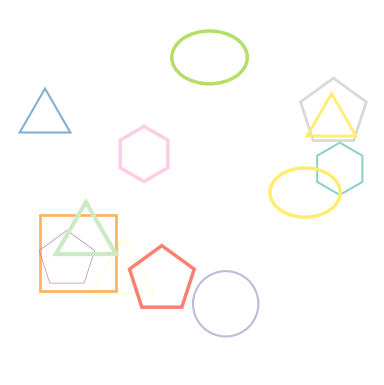[{"shape": "hexagon", "thickness": 1.5, "radius": 0.34, "center": [0.882, 0.562]}, {"shape": "triangle", "thickness": 0.5, "radius": 0.48, "center": [0.319, 0.284]}, {"shape": "circle", "thickness": 1.5, "radius": 0.42, "center": [0.586, 0.211]}, {"shape": "pentagon", "thickness": 2.5, "radius": 0.44, "center": [0.42, 0.274]}, {"shape": "triangle", "thickness": 1.5, "radius": 0.38, "center": [0.117, 0.694]}, {"shape": "square", "thickness": 2, "radius": 0.49, "center": [0.202, 0.343]}, {"shape": "oval", "thickness": 2.5, "radius": 0.49, "center": [0.544, 0.851]}, {"shape": "hexagon", "thickness": 2.5, "radius": 0.36, "center": [0.374, 0.6]}, {"shape": "pentagon", "thickness": 2, "radius": 0.45, "center": [0.866, 0.707]}, {"shape": "pentagon", "thickness": 0.5, "radius": 0.38, "center": [0.174, 0.326]}, {"shape": "triangle", "thickness": 3, "radius": 0.45, "center": [0.223, 0.385]}, {"shape": "triangle", "thickness": 2, "radius": 0.37, "center": [0.861, 0.683]}, {"shape": "oval", "thickness": 2.5, "radius": 0.46, "center": [0.792, 0.5]}]